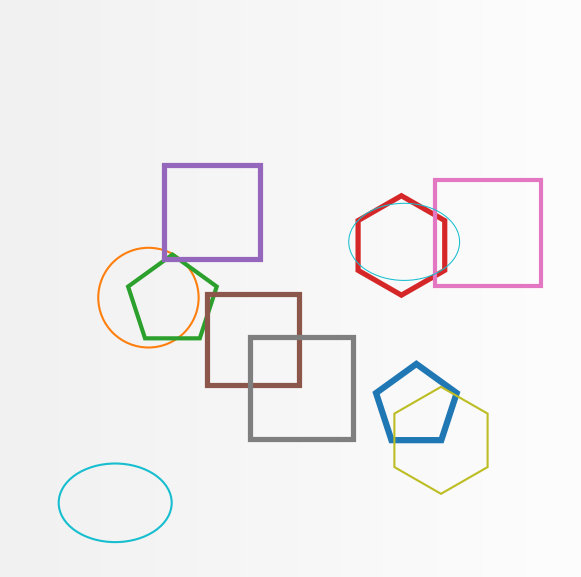[{"shape": "pentagon", "thickness": 3, "radius": 0.36, "center": [0.716, 0.296]}, {"shape": "circle", "thickness": 1, "radius": 0.43, "center": [0.255, 0.484]}, {"shape": "pentagon", "thickness": 2, "radius": 0.4, "center": [0.297, 0.478]}, {"shape": "hexagon", "thickness": 2.5, "radius": 0.43, "center": [0.691, 0.574]}, {"shape": "square", "thickness": 2.5, "radius": 0.41, "center": [0.365, 0.632]}, {"shape": "square", "thickness": 2.5, "radius": 0.4, "center": [0.435, 0.411]}, {"shape": "square", "thickness": 2, "radius": 0.46, "center": [0.84, 0.596]}, {"shape": "square", "thickness": 2.5, "radius": 0.45, "center": [0.519, 0.327]}, {"shape": "hexagon", "thickness": 1, "radius": 0.46, "center": [0.759, 0.237]}, {"shape": "oval", "thickness": 0.5, "radius": 0.48, "center": [0.695, 0.58]}, {"shape": "oval", "thickness": 1, "radius": 0.49, "center": [0.198, 0.128]}]